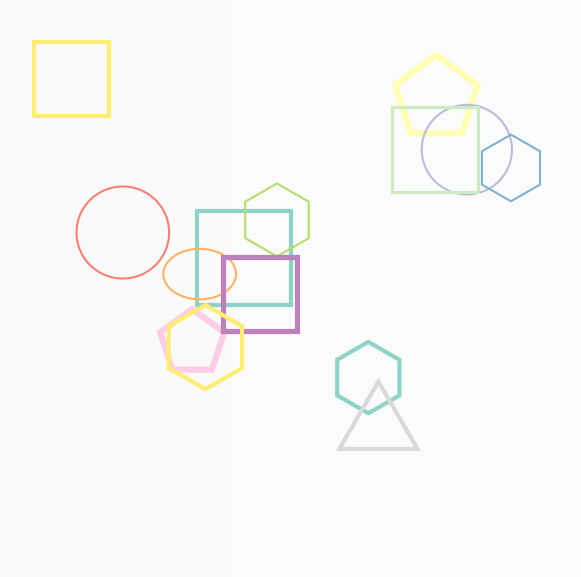[{"shape": "square", "thickness": 2, "radius": 0.41, "center": [0.42, 0.552]}, {"shape": "hexagon", "thickness": 2, "radius": 0.31, "center": [0.634, 0.345]}, {"shape": "pentagon", "thickness": 3, "radius": 0.37, "center": [0.751, 0.829]}, {"shape": "circle", "thickness": 1, "radius": 0.39, "center": [0.803, 0.74]}, {"shape": "circle", "thickness": 1, "radius": 0.4, "center": [0.211, 0.596]}, {"shape": "hexagon", "thickness": 1, "radius": 0.29, "center": [0.879, 0.708]}, {"shape": "oval", "thickness": 1, "radius": 0.31, "center": [0.344, 0.525]}, {"shape": "hexagon", "thickness": 1, "radius": 0.32, "center": [0.477, 0.618]}, {"shape": "pentagon", "thickness": 3, "radius": 0.29, "center": [0.331, 0.406]}, {"shape": "triangle", "thickness": 2, "radius": 0.39, "center": [0.651, 0.261]}, {"shape": "square", "thickness": 2.5, "radius": 0.32, "center": [0.448, 0.49]}, {"shape": "square", "thickness": 1.5, "radius": 0.37, "center": [0.749, 0.74]}, {"shape": "square", "thickness": 2, "radius": 0.32, "center": [0.123, 0.862]}, {"shape": "hexagon", "thickness": 2, "radius": 0.36, "center": [0.353, 0.398]}]